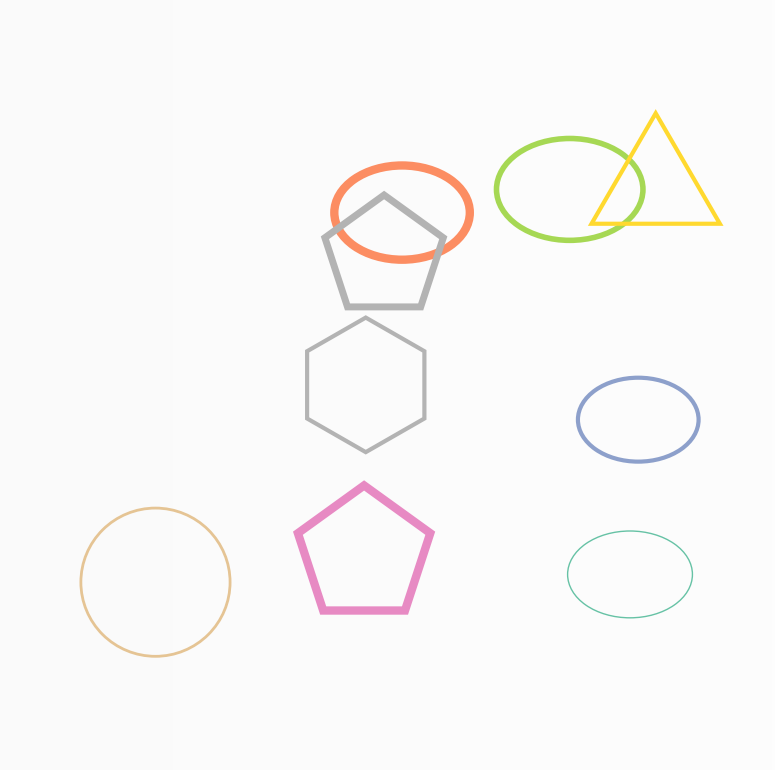[{"shape": "oval", "thickness": 0.5, "radius": 0.4, "center": [0.813, 0.254]}, {"shape": "oval", "thickness": 3, "radius": 0.44, "center": [0.519, 0.724]}, {"shape": "oval", "thickness": 1.5, "radius": 0.39, "center": [0.824, 0.455]}, {"shape": "pentagon", "thickness": 3, "radius": 0.45, "center": [0.47, 0.28]}, {"shape": "oval", "thickness": 2, "radius": 0.47, "center": [0.735, 0.754]}, {"shape": "triangle", "thickness": 1.5, "radius": 0.48, "center": [0.846, 0.757]}, {"shape": "circle", "thickness": 1, "radius": 0.48, "center": [0.201, 0.244]}, {"shape": "hexagon", "thickness": 1.5, "radius": 0.44, "center": [0.472, 0.5]}, {"shape": "pentagon", "thickness": 2.5, "radius": 0.4, "center": [0.496, 0.666]}]